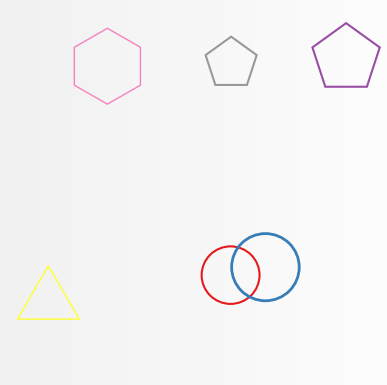[{"shape": "circle", "thickness": 1.5, "radius": 0.37, "center": [0.595, 0.285]}, {"shape": "circle", "thickness": 2, "radius": 0.44, "center": [0.685, 0.306]}, {"shape": "pentagon", "thickness": 1.5, "radius": 0.46, "center": [0.893, 0.849]}, {"shape": "triangle", "thickness": 1, "radius": 0.46, "center": [0.125, 0.217]}, {"shape": "hexagon", "thickness": 1, "radius": 0.49, "center": [0.277, 0.828]}, {"shape": "pentagon", "thickness": 1.5, "radius": 0.35, "center": [0.597, 0.835]}]